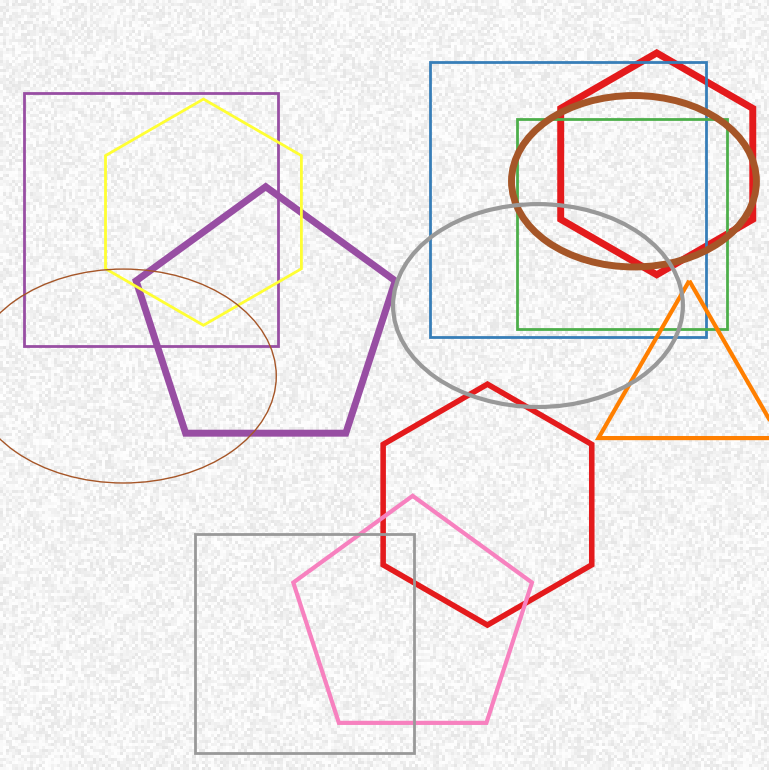[{"shape": "hexagon", "thickness": 2.5, "radius": 0.72, "center": [0.853, 0.787]}, {"shape": "hexagon", "thickness": 2, "radius": 0.78, "center": [0.633, 0.345]}, {"shape": "square", "thickness": 1, "radius": 0.89, "center": [0.738, 0.741]}, {"shape": "square", "thickness": 1, "radius": 0.68, "center": [0.808, 0.709]}, {"shape": "square", "thickness": 1, "radius": 0.82, "center": [0.196, 0.715]}, {"shape": "pentagon", "thickness": 2.5, "radius": 0.88, "center": [0.345, 0.581]}, {"shape": "triangle", "thickness": 1.5, "radius": 0.68, "center": [0.895, 0.499]}, {"shape": "hexagon", "thickness": 1, "radius": 0.73, "center": [0.264, 0.724]}, {"shape": "oval", "thickness": 2.5, "radius": 0.8, "center": [0.823, 0.765]}, {"shape": "oval", "thickness": 0.5, "radius": 0.99, "center": [0.16, 0.512]}, {"shape": "pentagon", "thickness": 1.5, "radius": 0.81, "center": [0.536, 0.193]}, {"shape": "oval", "thickness": 1.5, "radius": 0.94, "center": [0.699, 0.603]}, {"shape": "square", "thickness": 1, "radius": 0.71, "center": [0.396, 0.164]}]